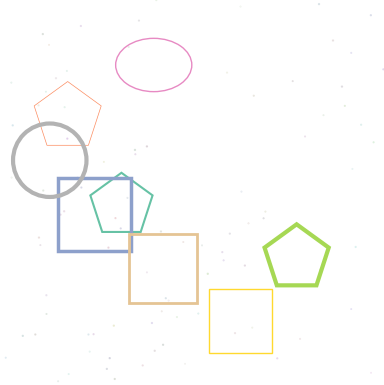[{"shape": "pentagon", "thickness": 1.5, "radius": 0.42, "center": [0.315, 0.466]}, {"shape": "pentagon", "thickness": 0.5, "radius": 0.46, "center": [0.176, 0.697]}, {"shape": "square", "thickness": 2.5, "radius": 0.47, "center": [0.246, 0.444]}, {"shape": "oval", "thickness": 1, "radius": 0.49, "center": [0.399, 0.831]}, {"shape": "pentagon", "thickness": 3, "radius": 0.44, "center": [0.77, 0.33]}, {"shape": "square", "thickness": 1, "radius": 0.41, "center": [0.625, 0.166]}, {"shape": "square", "thickness": 2, "radius": 0.45, "center": [0.423, 0.303]}, {"shape": "circle", "thickness": 3, "radius": 0.48, "center": [0.129, 0.584]}]